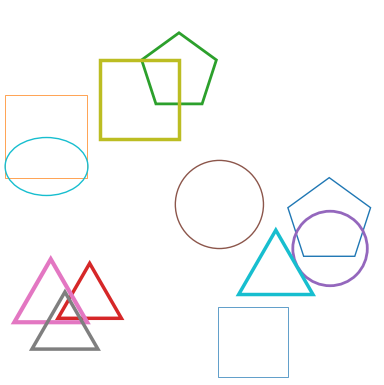[{"shape": "square", "thickness": 0.5, "radius": 0.45, "center": [0.657, 0.112]}, {"shape": "pentagon", "thickness": 1, "radius": 0.56, "center": [0.855, 0.426]}, {"shape": "square", "thickness": 0.5, "radius": 0.53, "center": [0.119, 0.646]}, {"shape": "pentagon", "thickness": 2, "radius": 0.51, "center": [0.465, 0.813]}, {"shape": "triangle", "thickness": 2.5, "radius": 0.48, "center": [0.233, 0.221]}, {"shape": "circle", "thickness": 2, "radius": 0.48, "center": [0.857, 0.355]}, {"shape": "circle", "thickness": 1, "radius": 0.57, "center": [0.57, 0.469]}, {"shape": "triangle", "thickness": 3, "radius": 0.55, "center": [0.132, 0.218]}, {"shape": "triangle", "thickness": 2.5, "radius": 0.49, "center": [0.169, 0.143]}, {"shape": "square", "thickness": 2.5, "radius": 0.51, "center": [0.363, 0.742]}, {"shape": "oval", "thickness": 1, "radius": 0.54, "center": [0.121, 0.568]}, {"shape": "triangle", "thickness": 2.5, "radius": 0.56, "center": [0.716, 0.291]}]